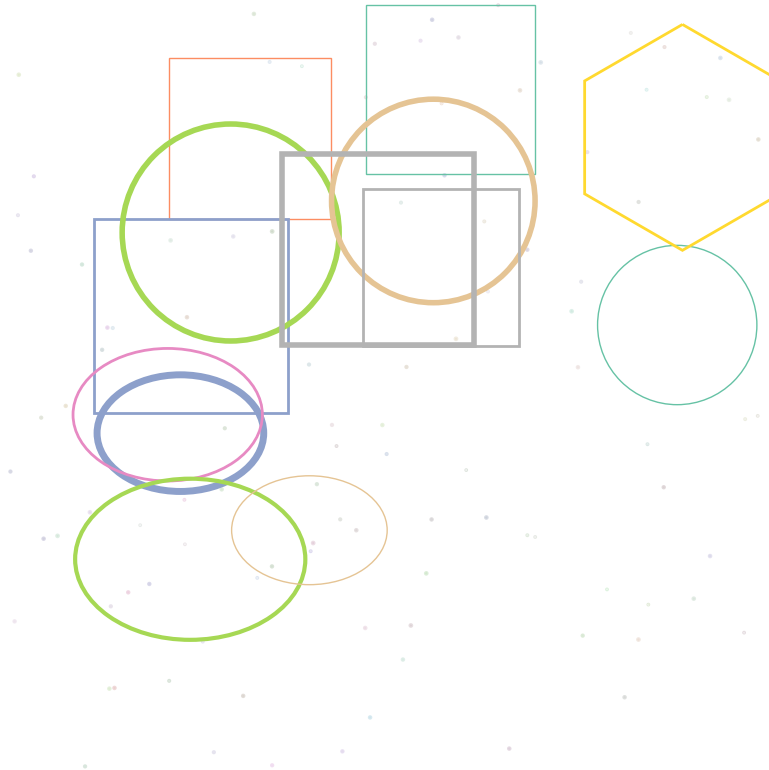[{"shape": "circle", "thickness": 0.5, "radius": 0.52, "center": [0.88, 0.578]}, {"shape": "square", "thickness": 0.5, "radius": 0.55, "center": [0.585, 0.883]}, {"shape": "square", "thickness": 0.5, "radius": 0.52, "center": [0.325, 0.82]}, {"shape": "oval", "thickness": 2.5, "radius": 0.54, "center": [0.234, 0.437]}, {"shape": "square", "thickness": 1, "radius": 0.63, "center": [0.248, 0.59]}, {"shape": "oval", "thickness": 1, "radius": 0.61, "center": [0.218, 0.461]}, {"shape": "circle", "thickness": 2, "radius": 0.7, "center": [0.3, 0.698]}, {"shape": "oval", "thickness": 1.5, "radius": 0.75, "center": [0.247, 0.274]}, {"shape": "hexagon", "thickness": 1, "radius": 0.73, "center": [0.886, 0.822]}, {"shape": "circle", "thickness": 2, "radius": 0.66, "center": [0.563, 0.739]}, {"shape": "oval", "thickness": 0.5, "radius": 0.51, "center": [0.402, 0.311]}, {"shape": "square", "thickness": 2, "radius": 0.62, "center": [0.491, 0.676]}, {"shape": "square", "thickness": 1, "radius": 0.51, "center": [0.573, 0.652]}]